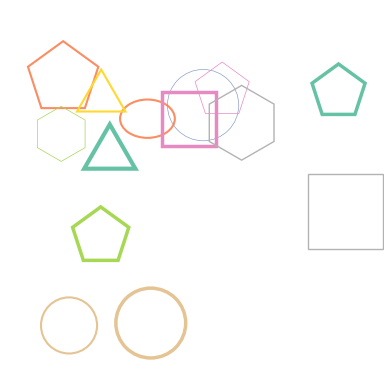[{"shape": "pentagon", "thickness": 2.5, "radius": 0.36, "center": [0.879, 0.761]}, {"shape": "triangle", "thickness": 3, "radius": 0.38, "center": [0.285, 0.6]}, {"shape": "pentagon", "thickness": 1.5, "radius": 0.48, "center": [0.164, 0.797]}, {"shape": "oval", "thickness": 1.5, "radius": 0.36, "center": [0.383, 0.692]}, {"shape": "circle", "thickness": 0.5, "radius": 0.46, "center": [0.528, 0.727]}, {"shape": "pentagon", "thickness": 0.5, "radius": 0.37, "center": [0.577, 0.765]}, {"shape": "square", "thickness": 2.5, "radius": 0.35, "center": [0.491, 0.691]}, {"shape": "pentagon", "thickness": 2.5, "radius": 0.38, "center": [0.262, 0.386]}, {"shape": "hexagon", "thickness": 0.5, "radius": 0.36, "center": [0.159, 0.652]}, {"shape": "triangle", "thickness": 1.5, "radius": 0.36, "center": [0.263, 0.747]}, {"shape": "circle", "thickness": 1.5, "radius": 0.36, "center": [0.179, 0.155]}, {"shape": "circle", "thickness": 2.5, "radius": 0.45, "center": [0.392, 0.161]}, {"shape": "square", "thickness": 1, "radius": 0.49, "center": [0.897, 0.45]}, {"shape": "hexagon", "thickness": 1, "radius": 0.49, "center": [0.628, 0.681]}]